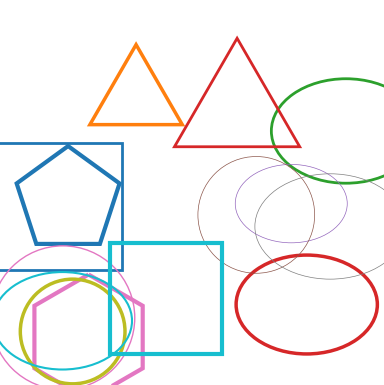[{"shape": "square", "thickness": 2, "radius": 0.82, "center": [0.154, 0.464]}, {"shape": "pentagon", "thickness": 3, "radius": 0.7, "center": [0.177, 0.48]}, {"shape": "triangle", "thickness": 2.5, "radius": 0.69, "center": [0.353, 0.746]}, {"shape": "oval", "thickness": 2, "radius": 0.97, "center": [0.899, 0.66]}, {"shape": "oval", "thickness": 2.5, "radius": 0.92, "center": [0.797, 0.209]}, {"shape": "triangle", "thickness": 2, "radius": 0.94, "center": [0.616, 0.713]}, {"shape": "oval", "thickness": 0.5, "radius": 0.73, "center": [0.757, 0.471]}, {"shape": "circle", "thickness": 0.5, "radius": 0.76, "center": [0.666, 0.442]}, {"shape": "circle", "thickness": 1, "radius": 0.93, "center": [0.163, 0.175]}, {"shape": "hexagon", "thickness": 3, "radius": 0.81, "center": [0.23, 0.125]}, {"shape": "oval", "thickness": 0.5, "radius": 0.98, "center": [0.857, 0.412]}, {"shape": "circle", "thickness": 2.5, "radius": 0.68, "center": [0.189, 0.139]}, {"shape": "square", "thickness": 3, "radius": 0.72, "center": [0.432, 0.224]}, {"shape": "oval", "thickness": 1.5, "radius": 0.9, "center": [0.162, 0.167]}]